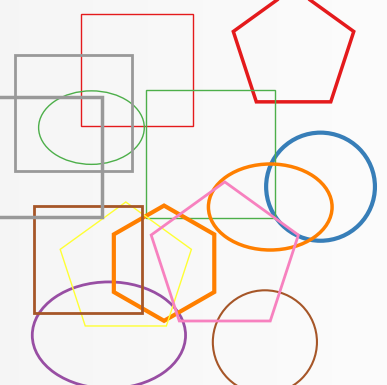[{"shape": "pentagon", "thickness": 2.5, "radius": 0.82, "center": [0.758, 0.868]}, {"shape": "square", "thickness": 1, "radius": 0.72, "center": [0.354, 0.818]}, {"shape": "circle", "thickness": 3, "radius": 0.7, "center": [0.827, 0.515]}, {"shape": "oval", "thickness": 1, "radius": 0.68, "center": [0.236, 0.669]}, {"shape": "square", "thickness": 1, "radius": 0.83, "center": [0.543, 0.6]}, {"shape": "oval", "thickness": 2, "radius": 0.99, "center": [0.281, 0.129]}, {"shape": "hexagon", "thickness": 3, "radius": 0.75, "center": [0.423, 0.316]}, {"shape": "oval", "thickness": 2.5, "radius": 0.8, "center": [0.697, 0.462]}, {"shape": "pentagon", "thickness": 1, "radius": 0.89, "center": [0.325, 0.297]}, {"shape": "square", "thickness": 2, "radius": 0.7, "center": [0.227, 0.325]}, {"shape": "circle", "thickness": 1.5, "radius": 0.67, "center": [0.684, 0.112]}, {"shape": "pentagon", "thickness": 2, "radius": 1.0, "center": [0.58, 0.328]}, {"shape": "square", "thickness": 2.5, "radius": 0.78, "center": [0.108, 0.592]}, {"shape": "square", "thickness": 2, "radius": 0.75, "center": [0.19, 0.706]}]